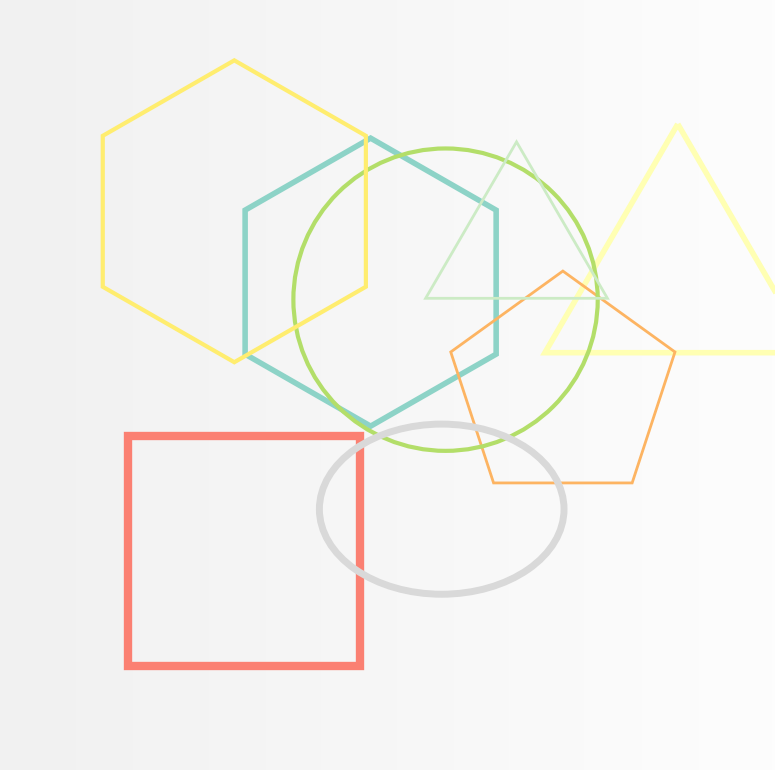[{"shape": "hexagon", "thickness": 2, "radius": 0.94, "center": [0.478, 0.634]}, {"shape": "triangle", "thickness": 2, "radius": 0.99, "center": [0.875, 0.641]}, {"shape": "square", "thickness": 3, "radius": 0.75, "center": [0.314, 0.285]}, {"shape": "pentagon", "thickness": 1, "radius": 0.76, "center": [0.726, 0.496]}, {"shape": "circle", "thickness": 1.5, "radius": 0.98, "center": [0.575, 0.611]}, {"shape": "oval", "thickness": 2.5, "radius": 0.79, "center": [0.57, 0.339]}, {"shape": "triangle", "thickness": 1, "radius": 0.68, "center": [0.666, 0.68]}, {"shape": "hexagon", "thickness": 1.5, "radius": 0.98, "center": [0.302, 0.726]}]